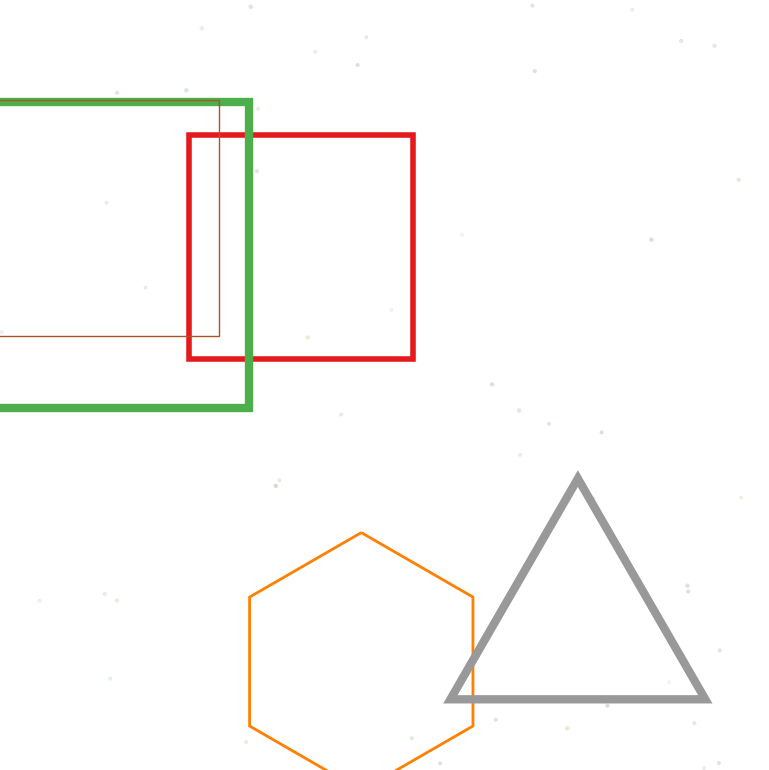[{"shape": "square", "thickness": 2, "radius": 0.73, "center": [0.391, 0.68]}, {"shape": "square", "thickness": 3, "radius": 1.0, "center": [0.124, 0.669]}, {"shape": "hexagon", "thickness": 1, "radius": 0.84, "center": [0.469, 0.141]}, {"shape": "square", "thickness": 0.5, "radius": 0.77, "center": [0.131, 0.717]}, {"shape": "triangle", "thickness": 3, "radius": 0.96, "center": [0.75, 0.187]}]